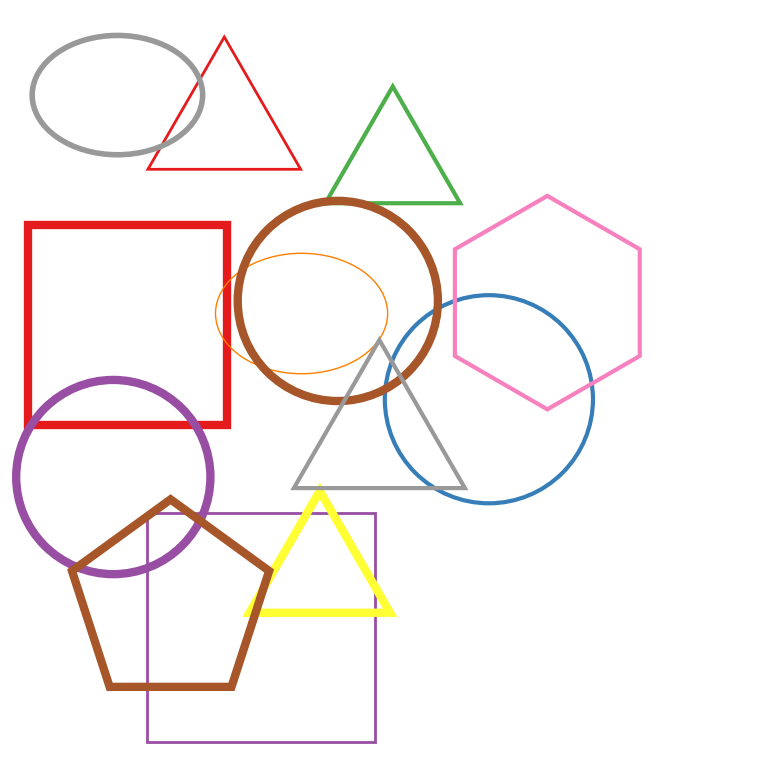[{"shape": "triangle", "thickness": 1, "radius": 0.57, "center": [0.291, 0.837]}, {"shape": "square", "thickness": 3, "radius": 0.65, "center": [0.165, 0.578]}, {"shape": "circle", "thickness": 1.5, "radius": 0.68, "center": [0.635, 0.482]}, {"shape": "triangle", "thickness": 1.5, "radius": 0.51, "center": [0.51, 0.787]}, {"shape": "circle", "thickness": 3, "radius": 0.63, "center": [0.147, 0.38]}, {"shape": "square", "thickness": 1, "radius": 0.74, "center": [0.339, 0.185]}, {"shape": "oval", "thickness": 0.5, "radius": 0.56, "center": [0.392, 0.593]}, {"shape": "triangle", "thickness": 3, "radius": 0.53, "center": [0.415, 0.257]}, {"shape": "pentagon", "thickness": 3, "radius": 0.67, "center": [0.222, 0.217]}, {"shape": "circle", "thickness": 3, "radius": 0.65, "center": [0.439, 0.609]}, {"shape": "hexagon", "thickness": 1.5, "radius": 0.69, "center": [0.711, 0.607]}, {"shape": "oval", "thickness": 2, "radius": 0.55, "center": [0.152, 0.877]}, {"shape": "triangle", "thickness": 1.5, "radius": 0.64, "center": [0.493, 0.43]}]